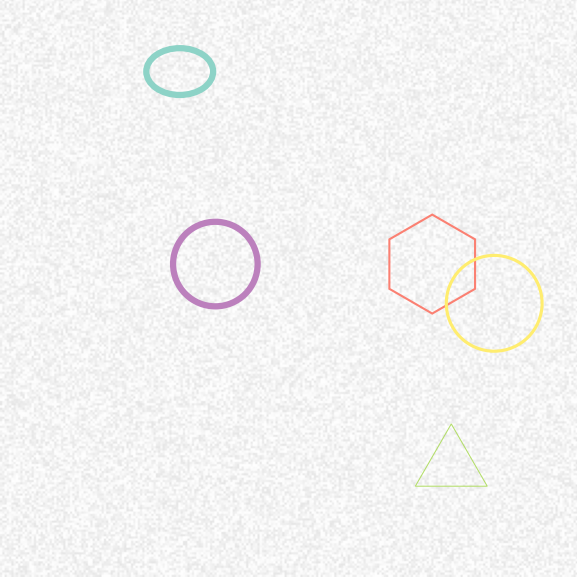[{"shape": "oval", "thickness": 3, "radius": 0.29, "center": [0.311, 0.875]}, {"shape": "hexagon", "thickness": 1, "radius": 0.43, "center": [0.748, 0.542]}, {"shape": "triangle", "thickness": 0.5, "radius": 0.36, "center": [0.781, 0.193]}, {"shape": "circle", "thickness": 3, "radius": 0.37, "center": [0.373, 0.542]}, {"shape": "circle", "thickness": 1.5, "radius": 0.41, "center": [0.856, 0.474]}]